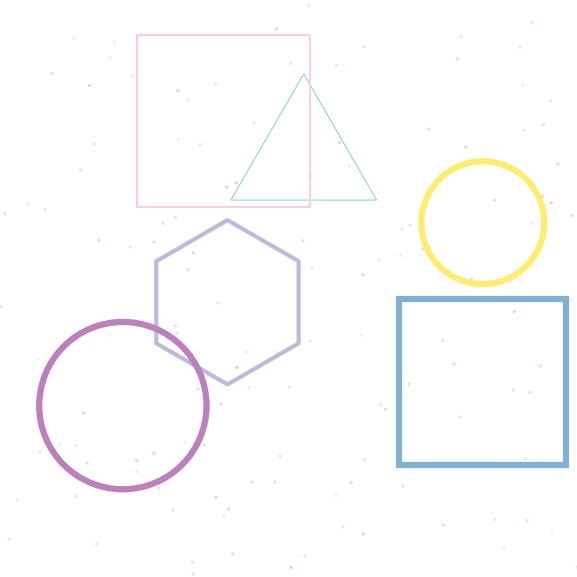[{"shape": "triangle", "thickness": 0.5, "radius": 0.73, "center": [0.526, 0.726]}, {"shape": "hexagon", "thickness": 2, "radius": 0.71, "center": [0.394, 0.476]}, {"shape": "square", "thickness": 3, "radius": 0.72, "center": [0.836, 0.337]}, {"shape": "square", "thickness": 1, "radius": 0.75, "center": [0.387, 0.79]}, {"shape": "circle", "thickness": 3, "radius": 0.72, "center": [0.213, 0.297]}, {"shape": "circle", "thickness": 3, "radius": 0.53, "center": [0.836, 0.614]}]